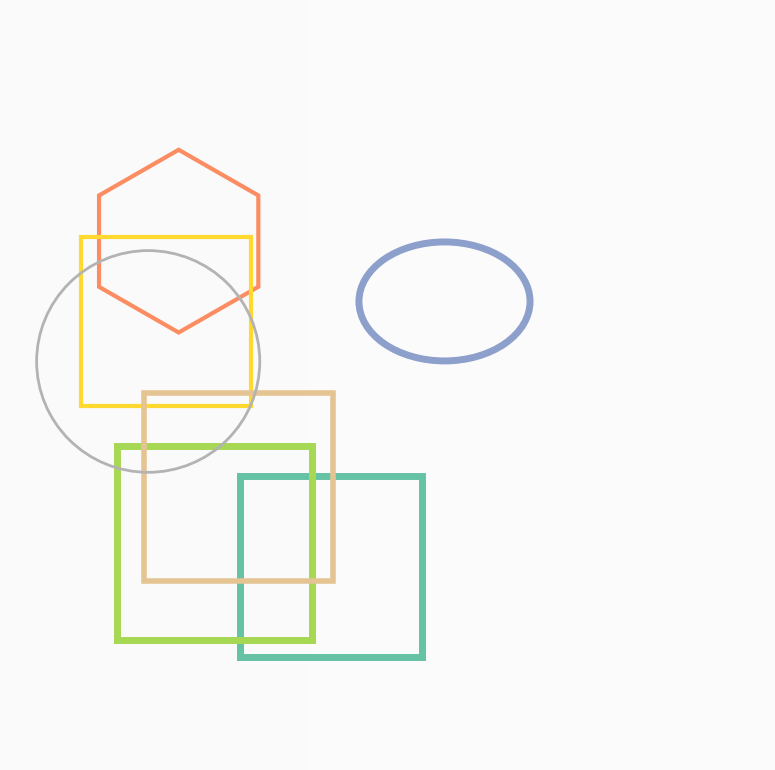[{"shape": "square", "thickness": 2.5, "radius": 0.59, "center": [0.428, 0.265]}, {"shape": "hexagon", "thickness": 1.5, "radius": 0.59, "center": [0.231, 0.687]}, {"shape": "oval", "thickness": 2.5, "radius": 0.55, "center": [0.574, 0.609]}, {"shape": "square", "thickness": 2.5, "radius": 0.63, "center": [0.277, 0.295]}, {"shape": "square", "thickness": 1.5, "radius": 0.55, "center": [0.214, 0.582]}, {"shape": "square", "thickness": 2, "radius": 0.61, "center": [0.307, 0.367]}, {"shape": "circle", "thickness": 1, "radius": 0.72, "center": [0.191, 0.531]}]